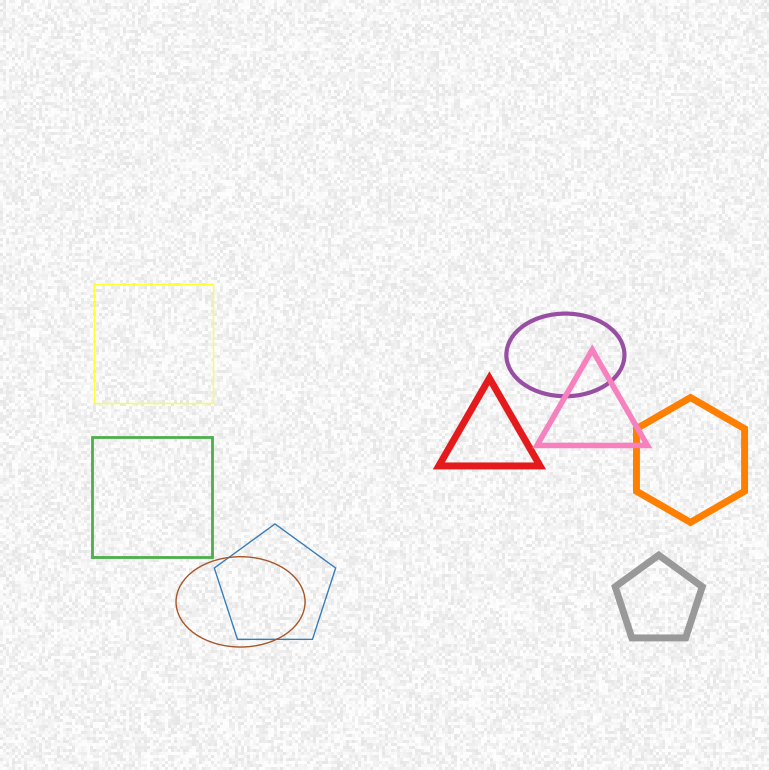[{"shape": "triangle", "thickness": 2.5, "radius": 0.38, "center": [0.636, 0.433]}, {"shape": "pentagon", "thickness": 0.5, "radius": 0.41, "center": [0.357, 0.237]}, {"shape": "square", "thickness": 1, "radius": 0.39, "center": [0.197, 0.355]}, {"shape": "oval", "thickness": 1.5, "radius": 0.38, "center": [0.734, 0.539]}, {"shape": "hexagon", "thickness": 2.5, "radius": 0.41, "center": [0.897, 0.403]}, {"shape": "square", "thickness": 0.5, "radius": 0.39, "center": [0.199, 0.554]}, {"shape": "oval", "thickness": 0.5, "radius": 0.42, "center": [0.312, 0.218]}, {"shape": "triangle", "thickness": 2, "radius": 0.41, "center": [0.769, 0.463]}, {"shape": "pentagon", "thickness": 2.5, "radius": 0.3, "center": [0.855, 0.22]}]